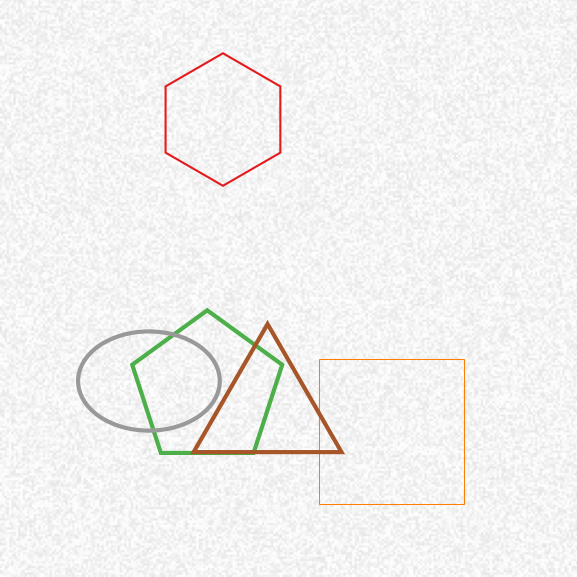[{"shape": "hexagon", "thickness": 1, "radius": 0.57, "center": [0.386, 0.792]}, {"shape": "pentagon", "thickness": 2, "radius": 0.68, "center": [0.359, 0.325]}, {"shape": "square", "thickness": 0.5, "radius": 0.63, "center": [0.677, 0.251]}, {"shape": "triangle", "thickness": 2, "radius": 0.74, "center": [0.463, 0.29]}, {"shape": "oval", "thickness": 2, "radius": 0.61, "center": [0.258, 0.339]}]